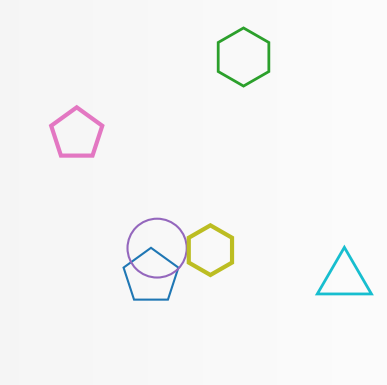[{"shape": "pentagon", "thickness": 1.5, "radius": 0.37, "center": [0.39, 0.282]}, {"shape": "hexagon", "thickness": 2, "radius": 0.38, "center": [0.628, 0.852]}, {"shape": "circle", "thickness": 1.5, "radius": 0.38, "center": [0.405, 0.356]}, {"shape": "pentagon", "thickness": 3, "radius": 0.35, "center": [0.198, 0.652]}, {"shape": "hexagon", "thickness": 3, "radius": 0.32, "center": [0.543, 0.35]}, {"shape": "triangle", "thickness": 2, "radius": 0.4, "center": [0.889, 0.277]}]